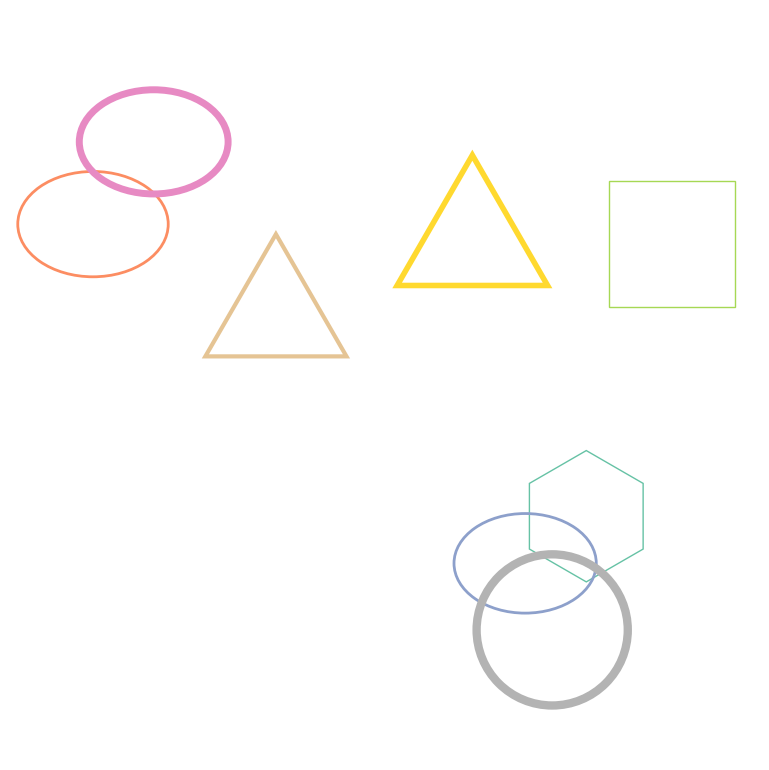[{"shape": "hexagon", "thickness": 0.5, "radius": 0.43, "center": [0.761, 0.33]}, {"shape": "oval", "thickness": 1, "radius": 0.49, "center": [0.121, 0.709]}, {"shape": "oval", "thickness": 1, "radius": 0.46, "center": [0.682, 0.268]}, {"shape": "oval", "thickness": 2.5, "radius": 0.48, "center": [0.2, 0.816]}, {"shape": "square", "thickness": 0.5, "radius": 0.41, "center": [0.873, 0.683]}, {"shape": "triangle", "thickness": 2, "radius": 0.56, "center": [0.613, 0.686]}, {"shape": "triangle", "thickness": 1.5, "radius": 0.53, "center": [0.358, 0.59]}, {"shape": "circle", "thickness": 3, "radius": 0.49, "center": [0.717, 0.182]}]